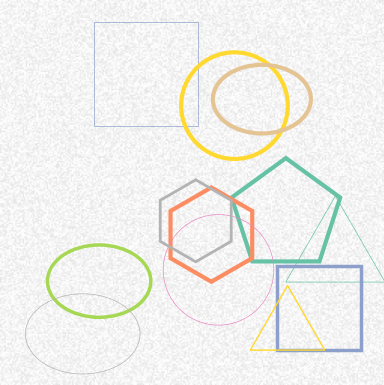[{"shape": "pentagon", "thickness": 3, "radius": 0.74, "center": [0.743, 0.441]}, {"shape": "triangle", "thickness": 0.5, "radius": 0.74, "center": [0.871, 0.342]}, {"shape": "hexagon", "thickness": 3, "radius": 0.61, "center": [0.549, 0.391]}, {"shape": "square", "thickness": 0.5, "radius": 0.67, "center": [0.379, 0.809]}, {"shape": "square", "thickness": 2.5, "radius": 0.55, "center": [0.828, 0.2]}, {"shape": "circle", "thickness": 0.5, "radius": 0.72, "center": [0.568, 0.299]}, {"shape": "oval", "thickness": 2.5, "radius": 0.67, "center": [0.257, 0.27]}, {"shape": "triangle", "thickness": 1, "radius": 0.56, "center": [0.747, 0.147]}, {"shape": "circle", "thickness": 3, "radius": 0.69, "center": [0.609, 0.726]}, {"shape": "oval", "thickness": 3, "radius": 0.64, "center": [0.68, 0.742]}, {"shape": "oval", "thickness": 0.5, "radius": 0.74, "center": [0.215, 0.133]}, {"shape": "hexagon", "thickness": 2, "radius": 0.53, "center": [0.508, 0.426]}]